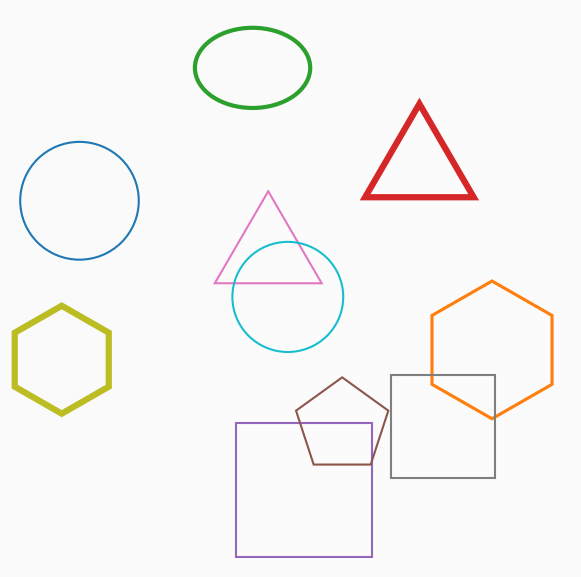[{"shape": "circle", "thickness": 1, "radius": 0.51, "center": [0.137, 0.651]}, {"shape": "hexagon", "thickness": 1.5, "radius": 0.6, "center": [0.846, 0.393]}, {"shape": "oval", "thickness": 2, "radius": 0.5, "center": [0.434, 0.882]}, {"shape": "triangle", "thickness": 3, "radius": 0.54, "center": [0.722, 0.711]}, {"shape": "square", "thickness": 1, "radius": 0.58, "center": [0.523, 0.151]}, {"shape": "pentagon", "thickness": 1, "radius": 0.42, "center": [0.589, 0.262]}, {"shape": "triangle", "thickness": 1, "radius": 0.53, "center": [0.461, 0.562]}, {"shape": "square", "thickness": 1, "radius": 0.45, "center": [0.762, 0.26]}, {"shape": "hexagon", "thickness": 3, "radius": 0.47, "center": [0.106, 0.376]}, {"shape": "circle", "thickness": 1, "radius": 0.48, "center": [0.495, 0.485]}]